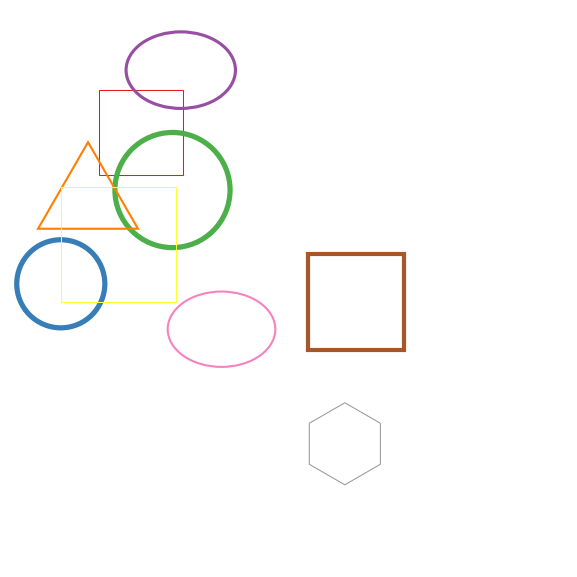[{"shape": "square", "thickness": 0.5, "radius": 0.37, "center": [0.244, 0.769]}, {"shape": "circle", "thickness": 2.5, "radius": 0.38, "center": [0.105, 0.508]}, {"shape": "circle", "thickness": 2.5, "radius": 0.5, "center": [0.299, 0.67]}, {"shape": "oval", "thickness": 1.5, "radius": 0.47, "center": [0.313, 0.878]}, {"shape": "triangle", "thickness": 1, "radius": 0.5, "center": [0.152, 0.653]}, {"shape": "square", "thickness": 0.5, "radius": 0.5, "center": [0.206, 0.576]}, {"shape": "square", "thickness": 2, "radius": 0.42, "center": [0.616, 0.477]}, {"shape": "oval", "thickness": 1, "radius": 0.47, "center": [0.384, 0.429]}, {"shape": "hexagon", "thickness": 0.5, "radius": 0.36, "center": [0.597, 0.231]}]